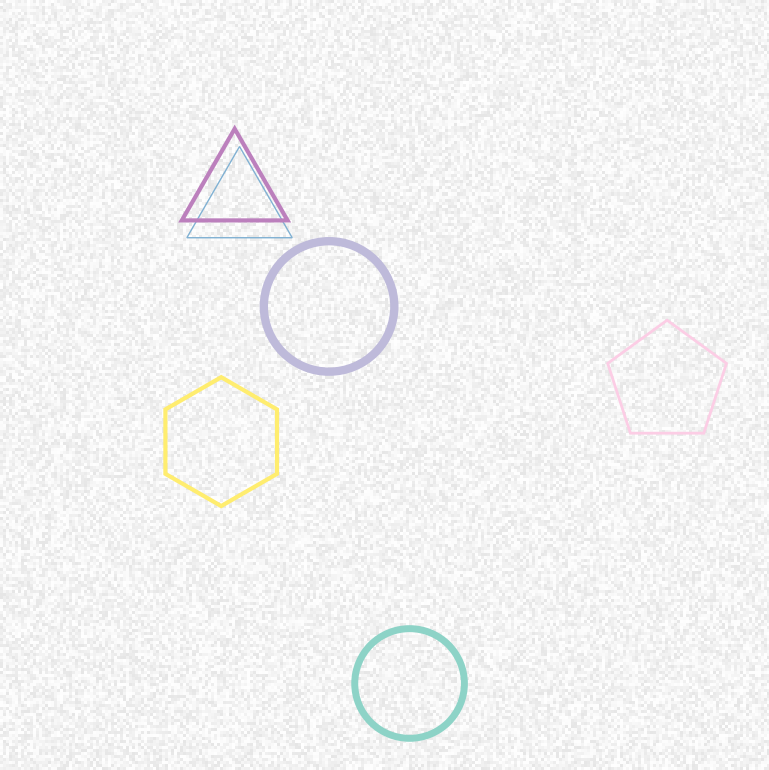[{"shape": "circle", "thickness": 2.5, "radius": 0.36, "center": [0.532, 0.112]}, {"shape": "circle", "thickness": 3, "radius": 0.42, "center": [0.427, 0.602]}, {"shape": "triangle", "thickness": 0.5, "radius": 0.39, "center": [0.311, 0.731]}, {"shape": "pentagon", "thickness": 1, "radius": 0.41, "center": [0.866, 0.503]}, {"shape": "triangle", "thickness": 1.5, "radius": 0.4, "center": [0.305, 0.753]}, {"shape": "hexagon", "thickness": 1.5, "radius": 0.42, "center": [0.287, 0.426]}]